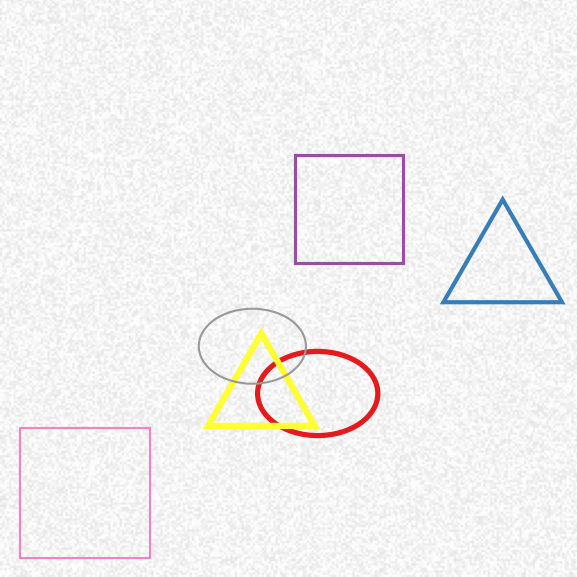[{"shape": "oval", "thickness": 2.5, "radius": 0.52, "center": [0.55, 0.318]}, {"shape": "triangle", "thickness": 2, "radius": 0.59, "center": [0.871, 0.535]}, {"shape": "square", "thickness": 1.5, "radius": 0.47, "center": [0.605, 0.637]}, {"shape": "triangle", "thickness": 3, "radius": 0.53, "center": [0.453, 0.315]}, {"shape": "square", "thickness": 1, "radius": 0.56, "center": [0.146, 0.146]}, {"shape": "oval", "thickness": 1, "radius": 0.46, "center": [0.437, 0.4]}]